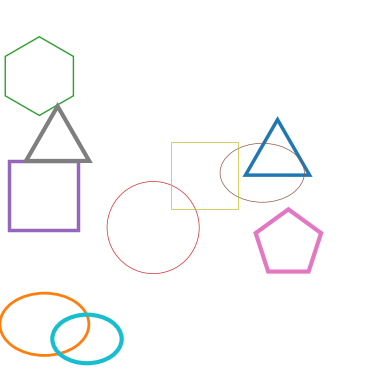[{"shape": "triangle", "thickness": 2.5, "radius": 0.48, "center": [0.721, 0.593]}, {"shape": "oval", "thickness": 2, "radius": 0.58, "center": [0.115, 0.158]}, {"shape": "hexagon", "thickness": 1, "radius": 0.51, "center": [0.102, 0.802]}, {"shape": "circle", "thickness": 0.5, "radius": 0.6, "center": [0.398, 0.409]}, {"shape": "square", "thickness": 2.5, "radius": 0.45, "center": [0.114, 0.492]}, {"shape": "oval", "thickness": 0.5, "radius": 0.55, "center": [0.681, 0.551]}, {"shape": "pentagon", "thickness": 3, "radius": 0.45, "center": [0.749, 0.367]}, {"shape": "triangle", "thickness": 3, "radius": 0.47, "center": [0.15, 0.629]}, {"shape": "square", "thickness": 0.5, "radius": 0.44, "center": [0.531, 0.544]}, {"shape": "oval", "thickness": 3, "radius": 0.45, "center": [0.226, 0.12]}]